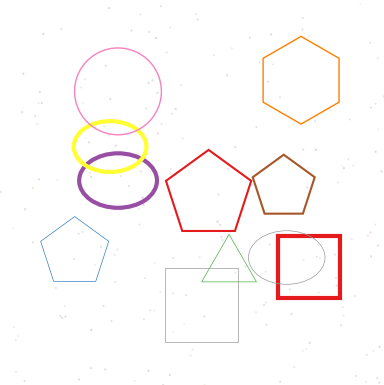[{"shape": "pentagon", "thickness": 1.5, "radius": 0.58, "center": [0.542, 0.494]}, {"shape": "square", "thickness": 3, "radius": 0.4, "center": [0.802, 0.307]}, {"shape": "pentagon", "thickness": 0.5, "radius": 0.46, "center": [0.194, 0.344]}, {"shape": "triangle", "thickness": 0.5, "radius": 0.41, "center": [0.595, 0.309]}, {"shape": "oval", "thickness": 3, "radius": 0.51, "center": [0.307, 0.531]}, {"shape": "hexagon", "thickness": 1, "radius": 0.57, "center": [0.782, 0.792]}, {"shape": "oval", "thickness": 3, "radius": 0.47, "center": [0.286, 0.619]}, {"shape": "pentagon", "thickness": 1.5, "radius": 0.42, "center": [0.737, 0.514]}, {"shape": "circle", "thickness": 1, "radius": 0.56, "center": [0.306, 0.763]}, {"shape": "oval", "thickness": 0.5, "radius": 0.5, "center": [0.745, 0.331]}, {"shape": "square", "thickness": 0.5, "radius": 0.48, "center": [0.524, 0.208]}]